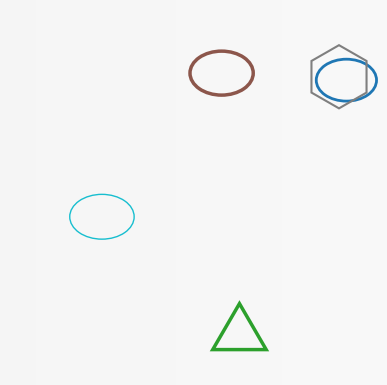[{"shape": "oval", "thickness": 2, "radius": 0.39, "center": [0.894, 0.792]}, {"shape": "triangle", "thickness": 2.5, "radius": 0.4, "center": [0.618, 0.132]}, {"shape": "oval", "thickness": 2.5, "radius": 0.41, "center": [0.572, 0.81]}, {"shape": "hexagon", "thickness": 1.5, "radius": 0.41, "center": [0.875, 0.801]}, {"shape": "oval", "thickness": 1, "radius": 0.42, "center": [0.263, 0.437]}]